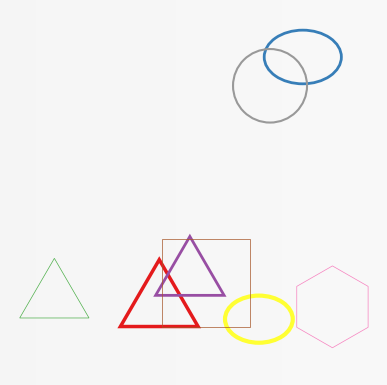[{"shape": "triangle", "thickness": 2.5, "radius": 0.58, "center": [0.411, 0.21]}, {"shape": "oval", "thickness": 2, "radius": 0.5, "center": [0.781, 0.852]}, {"shape": "triangle", "thickness": 0.5, "radius": 0.52, "center": [0.14, 0.226]}, {"shape": "triangle", "thickness": 2, "radius": 0.51, "center": [0.49, 0.284]}, {"shape": "oval", "thickness": 3, "radius": 0.44, "center": [0.668, 0.171]}, {"shape": "square", "thickness": 0.5, "radius": 0.57, "center": [0.532, 0.265]}, {"shape": "hexagon", "thickness": 0.5, "radius": 0.53, "center": [0.858, 0.203]}, {"shape": "circle", "thickness": 1.5, "radius": 0.48, "center": [0.697, 0.777]}]